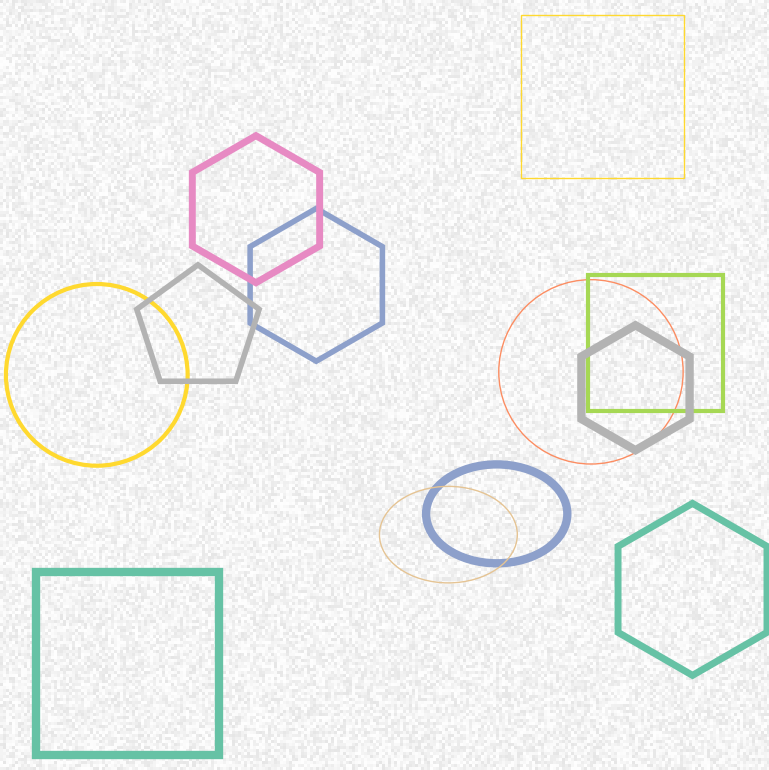[{"shape": "hexagon", "thickness": 2.5, "radius": 0.56, "center": [0.899, 0.235]}, {"shape": "square", "thickness": 3, "radius": 0.59, "center": [0.165, 0.138]}, {"shape": "circle", "thickness": 0.5, "radius": 0.6, "center": [0.767, 0.517]}, {"shape": "hexagon", "thickness": 2, "radius": 0.5, "center": [0.411, 0.63]}, {"shape": "oval", "thickness": 3, "radius": 0.46, "center": [0.645, 0.333]}, {"shape": "hexagon", "thickness": 2.5, "radius": 0.48, "center": [0.332, 0.728]}, {"shape": "square", "thickness": 1.5, "radius": 0.44, "center": [0.852, 0.555]}, {"shape": "circle", "thickness": 1.5, "radius": 0.59, "center": [0.126, 0.513]}, {"shape": "square", "thickness": 0.5, "radius": 0.53, "center": [0.782, 0.875]}, {"shape": "oval", "thickness": 0.5, "radius": 0.45, "center": [0.582, 0.306]}, {"shape": "hexagon", "thickness": 3, "radius": 0.41, "center": [0.825, 0.496]}, {"shape": "pentagon", "thickness": 2, "radius": 0.42, "center": [0.257, 0.572]}]